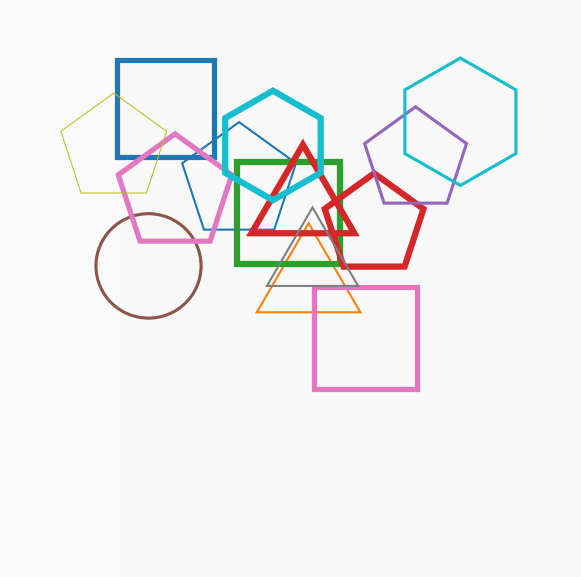[{"shape": "square", "thickness": 2.5, "radius": 0.42, "center": [0.285, 0.811]}, {"shape": "pentagon", "thickness": 1, "radius": 0.51, "center": [0.411, 0.685]}, {"shape": "triangle", "thickness": 1, "radius": 0.51, "center": [0.531, 0.51]}, {"shape": "square", "thickness": 3, "radius": 0.44, "center": [0.496, 0.63]}, {"shape": "pentagon", "thickness": 3, "radius": 0.45, "center": [0.644, 0.61]}, {"shape": "triangle", "thickness": 3, "radius": 0.51, "center": [0.521, 0.646]}, {"shape": "pentagon", "thickness": 1.5, "radius": 0.46, "center": [0.715, 0.722]}, {"shape": "circle", "thickness": 1.5, "radius": 0.45, "center": [0.255, 0.539]}, {"shape": "square", "thickness": 2.5, "radius": 0.44, "center": [0.628, 0.413]}, {"shape": "pentagon", "thickness": 2.5, "radius": 0.51, "center": [0.301, 0.665]}, {"shape": "triangle", "thickness": 1, "radius": 0.45, "center": [0.538, 0.549]}, {"shape": "pentagon", "thickness": 0.5, "radius": 0.48, "center": [0.196, 0.742]}, {"shape": "hexagon", "thickness": 1.5, "radius": 0.55, "center": [0.792, 0.788]}, {"shape": "hexagon", "thickness": 3, "radius": 0.47, "center": [0.47, 0.747]}]